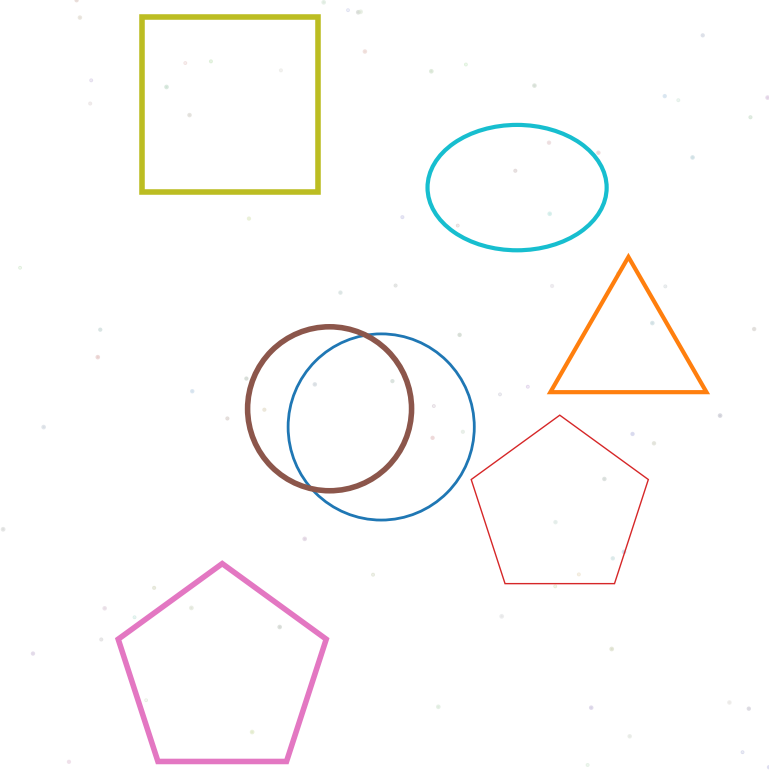[{"shape": "circle", "thickness": 1, "radius": 0.6, "center": [0.495, 0.445]}, {"shape": "triangle", "thickness": 1.5, "radius": 0.59, "center": [0.816, 0.549]}, {"shape": "pentagon", "thickness": 0.5, "radius": 0.6, "center": [0.727, 0.34]}, {"shape": "circle", "thickness": 2, "radius": 0.53, "center": [0.428, 0.469]}, {"shape": "pentagon", "thickness": 2, "radius": 0.71, "center": [0.289, 0.126]}, {"shape": "square", "thickness": 2, "radius": 0.57, "center": [0.299, 0.864]}, {"shape": "oval", "thickness": 1.5, "radius": 0.58, "center": [0.672, 0.756]}]